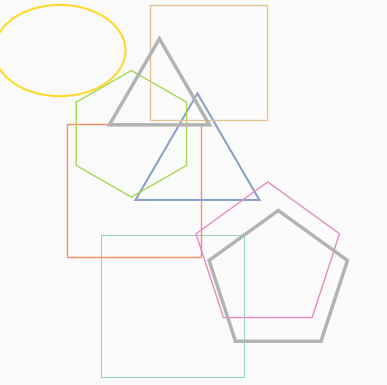[{"shape": "square", "thickness": 0.5, "radius": 0.92, "center": [0.444, 0.206]}, {"shape": "square", "thickness": 1, "radius": 0.86, "center": [0.346, 0.505]}, {"shape": "triangle", "thickness": 1.5, "radius": 0.92, "center": [0.51, 0.573]}, {"shape": "pentagon", "thickness": 1, "radius": 0.97, "center": [0.691, 0.333]}, {"shape": "hexagon", "thickness": 1, "radius": 0.82, "center": [0.339, 0.652]}, {"shape": "oval", "thickness": 1.5, "radius": 0.85, "center": [0.154, 0.869]}, {"shape": "square", "thickness": 1, "radius": 0.75, "center": [0.537, 0.838]}, {"shape": "triangle", "thickness": 2.5, "radius": 0.75, "center": [0.411, 0.75]}, {"shape": "pentagon", "thickness": 2.5, "radius": 0.94, "center": [0.718, 0.265]}]